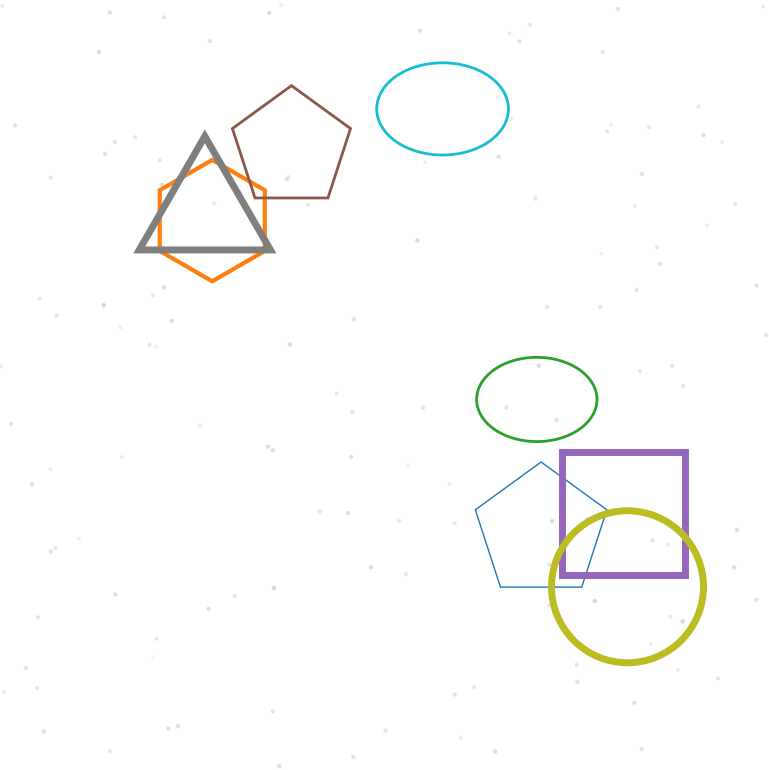[{"shape": "pentagon", "thickness": 0.5, "radius": 0.45, "center": [0.703, 0.31]}, {"shape": "hexagon", "thickness": 1.5, "radius": 0.39, "center": [0.276, 0.714]}, {"shape": "oval", "thickness": 1, "radius": 0.39, "center": [0.697, 0.481]}, {"shape": "square", "thickness": 2.5, "radius": 0.4, "center": [0.81, 0.333]}, {"shape": "pentagon", "thickness": 1, "radius": 0.4, "center": [0.379, 0.808]}, {"shape": "triangle", "thickness": 2.5, "radius": 0.49, "center": [0.266, 0.725]}, {"shape": "circle", "thickness": 2.5, "radius": 0.49, "center": [0.815, 0.238]}, {"shape": "oval", "thickness": 1, "radius": 0.43, "center": [0.575, 0.859]}]